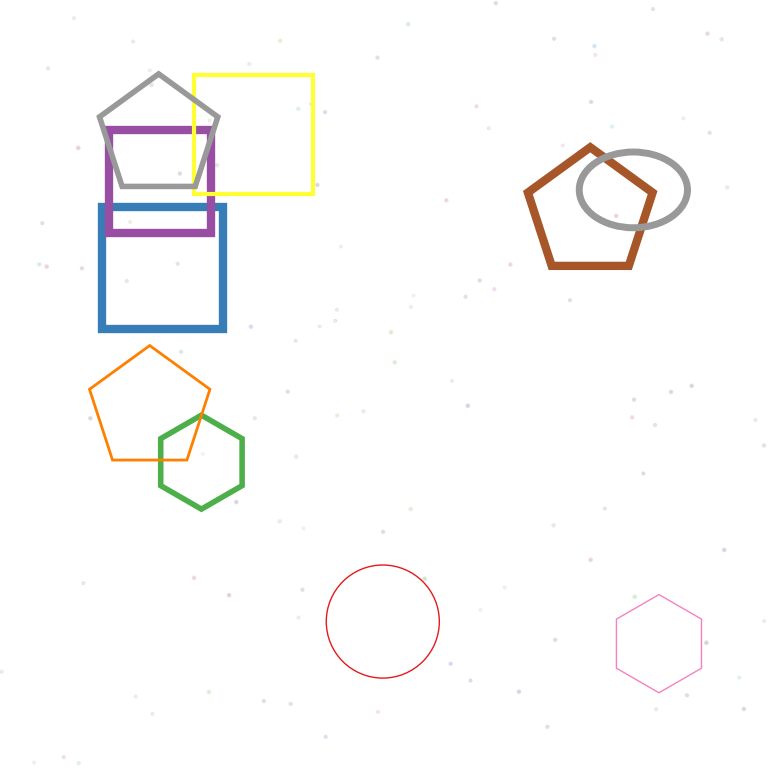[{"shape": "circle", "thickness": 0.5, "radius": 0.37, "center": [0.497, 0.193]}, {"shape": "square", "thickness": 3, "radius": 0.39, "center": [0.211, 0.652]}, {"shape": "hexagon", "thickness": 2, "radius": 0.31, "center": [0.262, 0.4]}, {"shape": "square", "thickness": 3, "radius": 0.33, "center": [0.208, 0.764]}, {"shape": "pentagon", "thickness": 1, "radius": 0.41, "center": [0.194, 0.469]}, {"shape": "square", "thickness": 1.5, "radius": 0.39, "center": [0.329, 0.825]}, {"shape": "pentagon", "thickness": 3, "radius": 0.43, "center": [0.767, 0.724]}, {"shape": "hexagon", "thickness": 0.5, "radius": 0.32, "center": [0.856, 0.164]}, {"shape": "oval", "thickness": 2.5, "radius": 0.35, "center": [0.823, 0.753]}, {"shape": "pentagon", "thickness": 2, "radius": 0.4, "center": [0.206, 0.823]}]